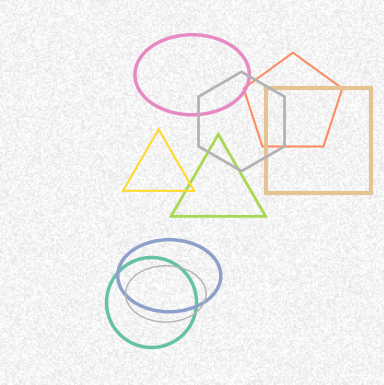[{"shape": "circle", "thickness": 2.5, "radius": 0.58, "center": [0.394, 0.214]}, {"shape": "pentagon", "thickness": 1.5, "radius": 0.67, "center": [0.761, 0.729]}, {"shape": "oval", "thickness": 2.5, "radius": 0.67, "center": [0.44, 0.284]}, {"shape": "oval", "thickness": 2.5, "radius": 0.74, "center": [0.499, 0.806]}, {"shape": "triangle", "thickness": 2, "radius": 0.71, "center": [0.567, 0.509]}, {"shape": "triangle", "thickness": 1.5, "radius": 0.53, "center": [0.412, 0.558]}, {"shape": "square", "thickness": 3, "radius": 0.68, "center": [0.828, 0.635]}, {"shape": "hexagon", "thickness": 2, "radius": 0.64, "center": [0.627, 0.685]}, {"shape": "oval", "thickness": 1, "radius": 0.52, "center": [0.431, 0.237]}]